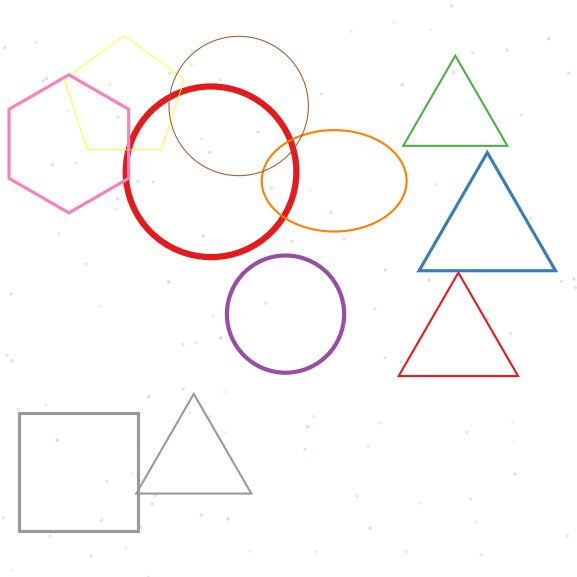[{"shape": "circle", "thickness": 3, "radius": 0.74, "center": [0.365, 0.702]}, {"shape": "triangle", "thickness": 1, "radius": 0.6, "center": [0.794, 0.408]}, {"shape": "triangle", "thickness": 1.5, "radius": 0.68, "center": [0.844, 0.599]}, {"shape": "triangle", "thickness": 1, "radius": 0.52, "center": [0.788, 0.799]}, {"shape": "circle", "thickness": 2, "radius": 0.51, "center": [0.494, 0.455]}, {"shape": "oval", "thickness": 1, "radius": 0.63, "center": [0.579, 0.686]}, {"shape": "pentagon", "thickness": 0.5, "radius": 0.55, "center": [0.215, 0.828]}, {"shape": "circle", "thickness": 0.5, "radius": 0.6, "center": [0.413, 0.816]}, {"shape": "hexagon", "thickness": 1.5, "radius": 0.6, "center": [0.119, 0.75]}, {"shape": "square", "thickness": 1.5, "radius": 0.51, "center": [0.136, 0.182]}, {"shape": "triangle", "thickness": 1, "radius": 0.58, "center": [0.336, 0.202]}]